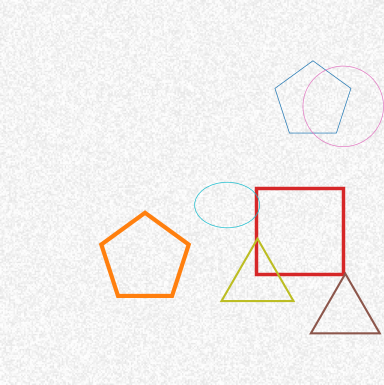[{"shape": "pentagon", "thickness": 0.5, "radius": 0.52, "center": [0.813, 0.738]}, {"shape": "pentagon", "thickness": 3, "radius": 0.6, "center": [0.377, 0.328]}, {"shape": "square", "thickness": 2.5, "radius": 0.56, "center": [0.777, 0.4]}, {"shape": "triangle", "thickness": 1.5, "radius": 0.52, "center": [0.897, 0.186]}, {"shape": "circle", "thickness": 0.5, "radius": 0.52, "center": [0.892, 0.724]}, {"shape": "triangle", "thickness": 1.5, "radius": 0.54, "center": [0.669, 0.272]}, {"shape": "oval", "thickness": 0.5, "radius": 0.42, "center": [0.59, 0.467]}]